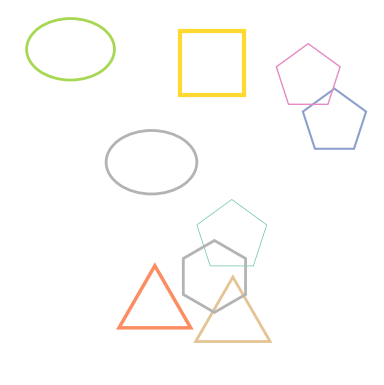[{"shape": "pentagon", "thickness": 0.5, "radius": 0.48, "center": [0.602, 0.386]}, {"shape": "triangle", "thickness": 2.5, "radius": 0.54, "center": [0.402, 0.202]}, {"shape": "pentagon", "thickness": 1.5, "radius": 0.43, "center": [0.869, 0.683]}, {"shape": "pentagon", "thickness": 1, "radius": 0.44, "center": [0.801, 0.8]}, {"shape": "oval", "thickness": 2, "radius": 0.57, "center": [0.183, 0.872]}, {"shape": "square", "thickness": 3, "radius": 0.42, "center": [0.552, 0.835]}, {"shape": "triangle", "thickness": 2, "radius": 0.56, "center": [0.605, 0.169]}, {"shape": "hexagon", "thickness": 2, "radius": 0.47, "center": [0.557, 0.282]}, {"shape": "oval", "thickness": 2, "radius": 0.59, "center": [0.393, 0.579]}]